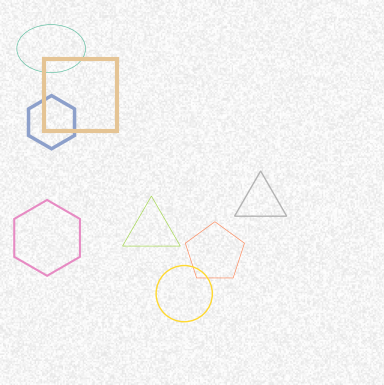[{"shape": "oval", "thickness": 0.5, "radius": 0.45, "center": [0.133, 0.874]}, {"shape": "pentagon", "thickness": 0.5, "radius": 0.4, "center": [0.558, 0.343]}, {"shape": "hexagon", "thickness": 2.5, "radius": 0.35, "center": [0.134, 0.683]}, {"shape": "hexagon", "thickness": 1.5, "radius": 0.49, "center": [0.122, 0.382]}, {"shape": "triangle", "thickness": 0.5, "radius": 0.43, "center": [0.393, 0.404]}, {"shape": "circle", "thickness": 1, "radius": 0.37, "center": [0.479, 0.237]}, {"shape": "square", "thickness": 3, "radius": 0.47, "center": [0.209, 0.753]}, {"shape": "triangle", "thickness": 1, "radius": 0.39, "center": [0.677, 0.478]}]